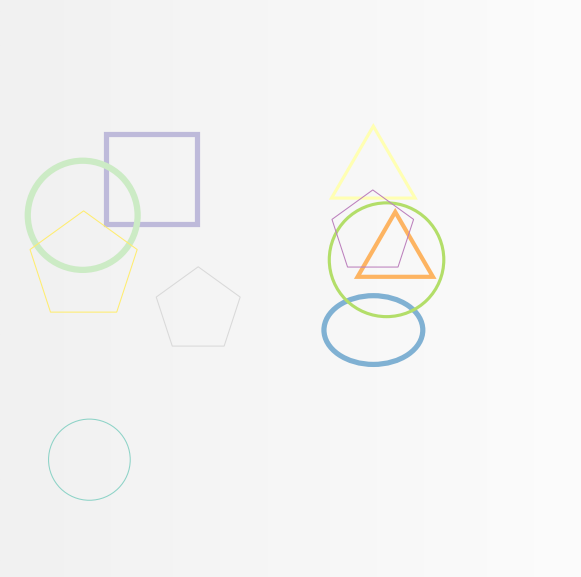[{"shape": "circle", "thickness": 0.5, "radius": 0.35, "center": [0.154, 0.203]}, {"shape": "triangle", "thickness": 1.5, "radius": 0.42, "center": [0.642, 0.698]}, {"shape": "square", "thickness": 2.5, "radius": 0.39, "center": [0.261, 0.69]}, {"shape": "oval", "thickness": 2.5, "radius": 0.43, "center": [0.642, 0.428]}, {"shape": "triangle", "thickness": 2, "radius": 0.37, "center": [0.68, 0.557]}, {"shape": "circle", "thickness": 1.5, "radius": 0.49, "center": [0.665, 0.549]}, {"shape": "pentagon", "thickness": 0.5, "radius": 0.38, "center": [0.341, 0.461]}, {"shape": "pentagon", "thickness": 0.5, "radius": 0.37, "center": [0.641, 0.596]}, {"shape": "circle", "thickness": 3, "radius": 0.47, "center": [0.142, 0.626]}, {"shape": "pentagon", "thickness": 0.5, "radius": 0.48, "center": [0.144, 0.537]}]